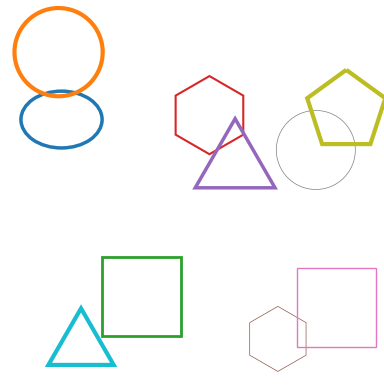[{"shape": "oval", "thickness": 2.5, "radius": 0.53, "center": [0.16, 0.689]}, {"shape": "circle", "thickness": 3, "radius": 0.57, "center": [0.152, 0.865]}, {"shape": "square", "thickness": 2, "radius": 0.52, "center": [0.368, 0.23]}, {"shape": "hexagon", "thickness": 1.5, "radius": 0.51, "center": [0.544, 0.701]}, {"shape": "triangle", "thickness": 2.5, "radius": 0.6, "center": [0.611, 0.572]}, {"shape": "hexagon", "thickness": 0.5, "radius": 0.42, "center": [0.722, 0.12]}, {"shape": "square", "thickness": 1, "radius": 0.51, "center": [0.873, 0.202]}, {"shape": "circle", "thickness": 0.5, "radius": 0.51, "center": [0.82, 0.61]}, {"shape": "pentagon", "thickness": 3, "radius": 0.53, "center": [0.899, 0.712]}, {"shape": "triangle", "thickness": 3, "radius": 0.49, "center": [0.211, 0.101]}]